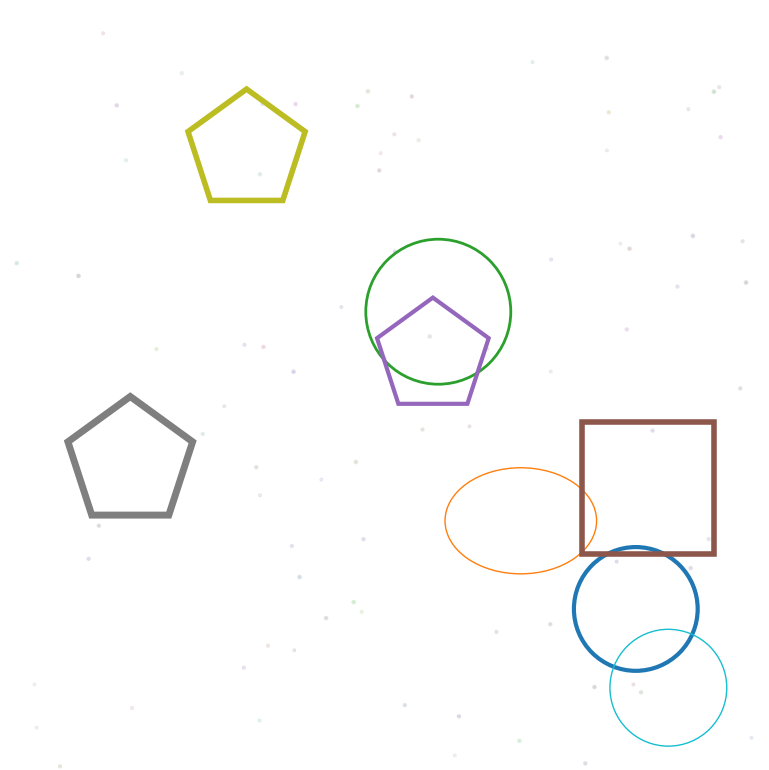[{"shape": "circle", "thickness": 1.5, "radius": 0.4, "center": [0.826, 0.209]}, {"shape": "oval", "thickness": 0.5, "radius": 0.49, "center": [0.676, 0.324]}, {"shape": "circle", "thickness": 1, "radius": 0.47, "center": [0.569, 0.595]}, {"shape": "pentagon", "thickness": 1.5, "radius": 0.38, "center": [0.562, 0.537]}, {"shape": "square", "thickness": 2, "radius": 0.43, "center": [0.841, 0.366]}, {"shape": "pentagon", "thickness": 2.5, "radius": 0.43, "center": [0.169, 0.4]}, {"shape": "pentagon", "thickness": 2, "radius": 0.4, "center": [0.32, 0.804]}, {"shape": "circle", "thickness": 0.5, "radius": 0.38, "center": [0.868, 0.107]}]